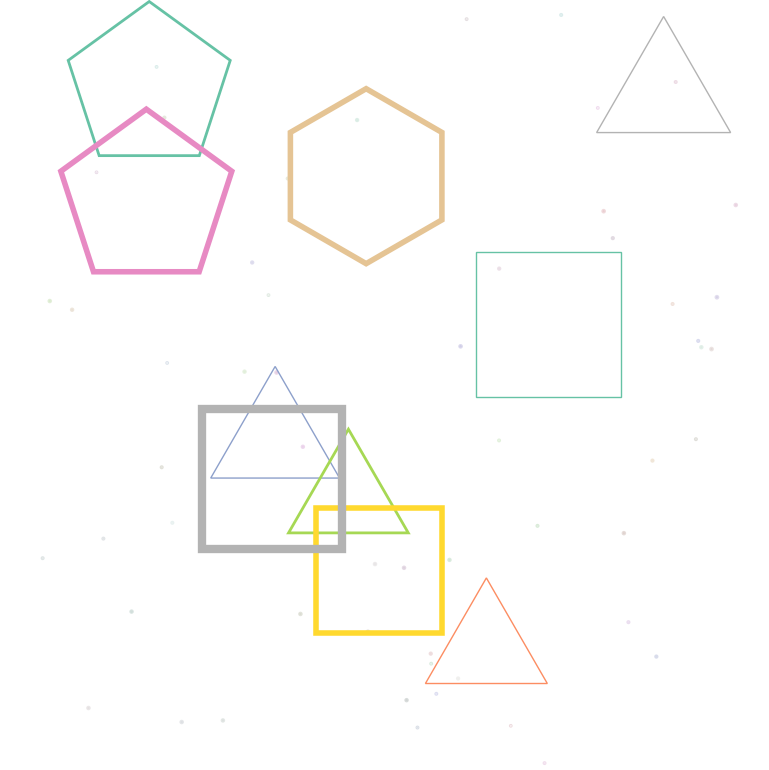[{"shape": "square", "thickness": 0.5, "radius": 0.47, "center": [0.712, 0.578]}, {"shape": "pentagon", "thickness": 1, "radius": 0.55, "center": [0.194, 0.887]}, {"shape": "triangle", "thickness": 0.5, "radius": 0.46, "center": [0.632, 0.158]}, {"shape": "triangle", "thickness": 0.5, "radius": 0.48, "center": [0.357, 0.427]}, {"shape": "pentagon", "thickness": 2, "radius": 0.58, "center": [0.19, 0.741]}, {"shape": "triangle", "thickness": 1, "radius": 0.45, "center": [0.452, 0.353]}, {"shape": "square", "thickness": 2, "radius": 0.41, "center": [0.492, 0.259]}, {"shape": "hexagon", "thickness": 2, "radius": 0.57, "center": [0.476, 0.771]}, {"shape": "square", "thickness": 3, "radius": 0.45, "center": [0.353, 0.378]}, {"shape": "triangle", "thickness": 0.5, "radius": 0.5, "center": [0.862, 0.878]}]